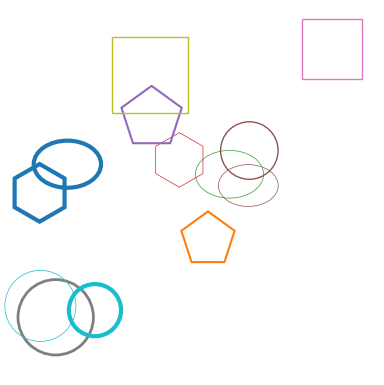[{"shape": "hexagon", "thickness": 3, "radius": 0.37, "center": [0.103, 0.499]}, {"shape": "oval", "thickness": 3, "radius": 0.44, "center": [0.175, 0.574]}, {"shape": "pentagon", "thickness": 1.5, "radius": 0.36, "center": [0.54, 0.378]}, {"shape": "oval", "thickness": 0.5, "radius": 0.44, "center": [0.596, 0.547]}, {"shape": "hexagon", "thickness": 0.5, "radius": 0.35, "center": [0.466, 0.585]}, {"shape": "pentagon", "thickness": 1.5, "radius": 0.41, "center": [0.394, 0.695]}, {"shape": "oval", "thickness": 0.5, "radius": 0.39, "center": [0.645, 0.518]}, {"shape": "circle", "thickness": 1, "radius": 0.37, "center": [0.648, 0.609]}, {"shape": "square", "thickness": 1, "radius": 0.39, "center": [0.862, 0.873]}, {"shape": "circle", "thickness": 2, "radius": 0.49, "center": [0.145, 0.176]}, {"shape": "square", "thickness": 1, "radius": 0.49, "center": [0.39, 0.804]}, {"shape": "circle", "thickness": 0.5, "radius": 0.46, "center": [0.105, 0.205]}, {"shape": "circle", "thickness": 3, "radius": 0.34, "center": [0.247, 0.194]}]